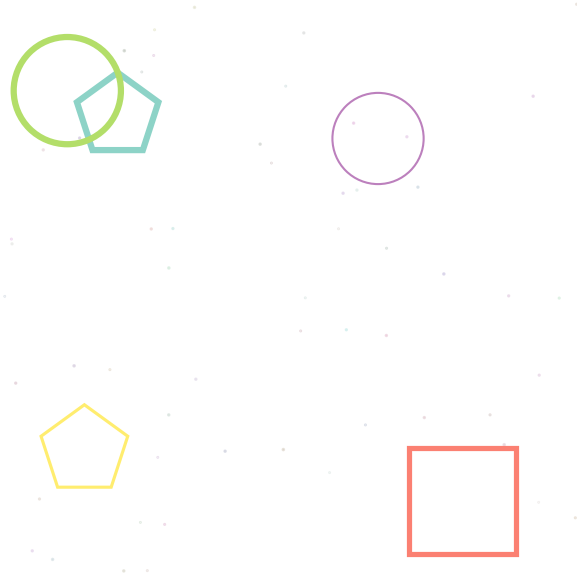[{"shape": "pentagon", "thickness": 3, "radius": 0.37, "center": [0.204, 0.799]}, {"shape": "square", "thickness": 2.5, "radius": 0.46, "center": [0.801, 0.132]}, {"shape": "circle", "thickness": 3, "radius": 0.46, "center": [0.117, 0.842]}, {"shape": "circle", "thickness": 1, "radius": 0.39, "center": [0.655, 0.759]}, {"shape": "pentagon", "thickness": 1.5, "radius": 0.39, "center": [0.146, 0.219]}]